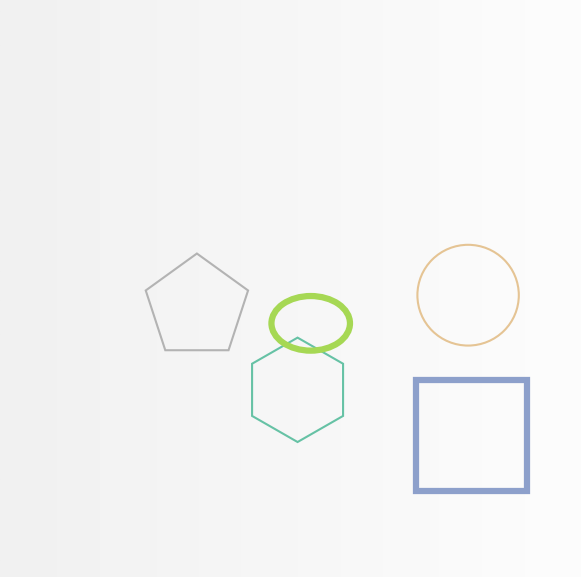[{"shape": "hexagon", "thickness": 1, "radius": 0.45, "center": [0.512, 0.324]}, {"shape": "square", "thickness": 3, "radius": 0.48, "center": [0.811, 0.244]}, {"shape": "oval", "thickness": 3, "radius": 0.34, "center": [0.535, 0.439]}, {"shape": "circle", "thickness": 1, "radius": 0.44, "center": [0.805, 0.488]}, {"shape": "pentagon", "thickness": 1, "radius": 0.46, "center": [0.339, 0.468]}]